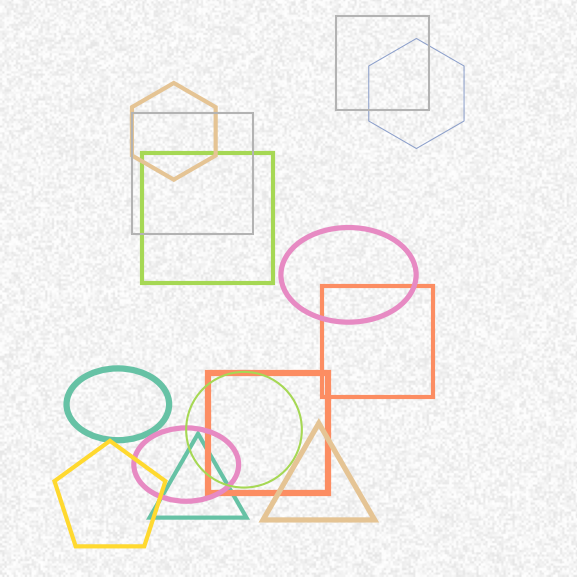[{"shape": "oval", "thickness": 3, "radius": 0.44, "center": [0.204, 0.299]}, {"shape": "triangle", "thickness": 2, "radius": 0.48, "center": [0.343, 0.151]}, {"shape": "square", "thickness": 2, "radius": 0.48, "center": [0.654, 0.408]}, {"shape": "square", "thickness": 3, "radius": 0.52, "center": [0.464, 0.249]}, {"shape": "hexagon", "thickness": 0.5, "radius": 0.48, "center": [0.721, 0.837]}, {"shape": "oval", "thickness": 2.5, "radius": 0.59, "center": [0.604, 0.523]}, {"shape": "oval", "thickness": 2.5, "radius": 0.45, "center": [0.322, 0.195]}, {"shape": "circle", "thickness": 1, "radius": 0.5, "center": [0.423, 0.255]}, {"shape": "square", "thickness": 2, "radius": 0.57, "center": [0.359, 0.622]}, {"shape": "pentagon", "thickness": 2, "radius": 0.5, "center": [0.19, 0.135]}, {"shape": "triangle", "thickness": 2.5, "radius": 0.56, "center": [0.552, 0.155]}, {"shape": "hexagon", "thickness": 2, "radius": 0.42, "center": [0.301, 0.772]}, {"shape": "square", "thickness": 1, "radius": 0.52, "center": [0.333, 0.698]}, {"shape": "square", "thickness": 1, "radius": 0.41, "center": [0.663, 0.89]}]